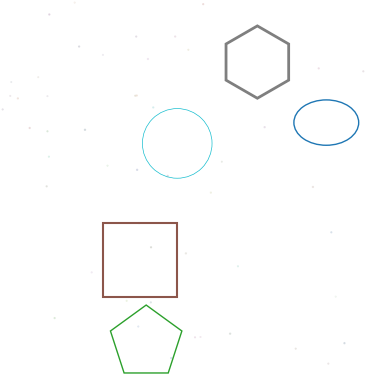[{"shape": "oval", "thickness": 1, "radius": 0.42, "center": [0.848, 0.682]}, {"shape": "pentagon", "thickness": 1, "radius": 0.49, "center": [0.38, 0.11]}, {"shape": "square", "thickness": 1.5, "radius": 0.48, "center": [0.364, 0.325]}, {"shape": "hexagon", "thickness": 2, "radius": 0.47, "center": [0.668, 0.839]}, {"shape": "circle", "thickness": 0.5, "radius": 0.45, "center": [0.46, 0.628]}]